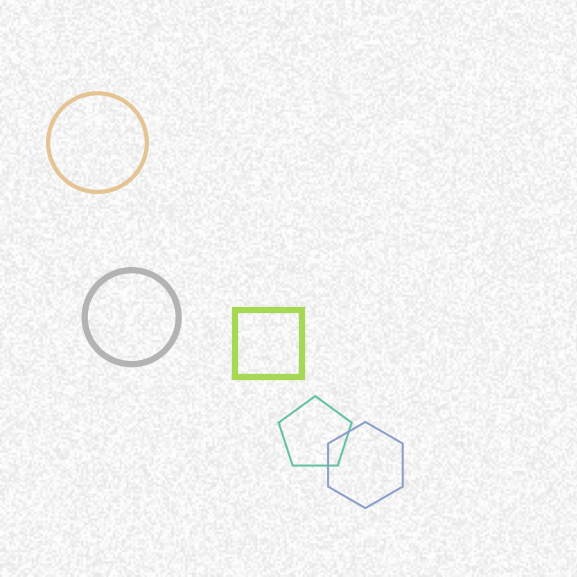[{"shape": "pentagon", "thickness": 1, "radius": 0.33, "center": [0.546, 0.247]}, {"shape": "hexagon", "thickness": 1, "radius": 0.37, "center": [0.633, 0.194]}, {"shape": "square", "thickness": 3, "radius": 0.29, "center": [0.465, 0.404]}, {"shape": "circle", "thickness": 2, "radius": 0.43, "center": [0.169, 0.752]}, {"shape": "circle", "thickness": 3, "radius": 0.41, "center": [0.228, 0.45]}]